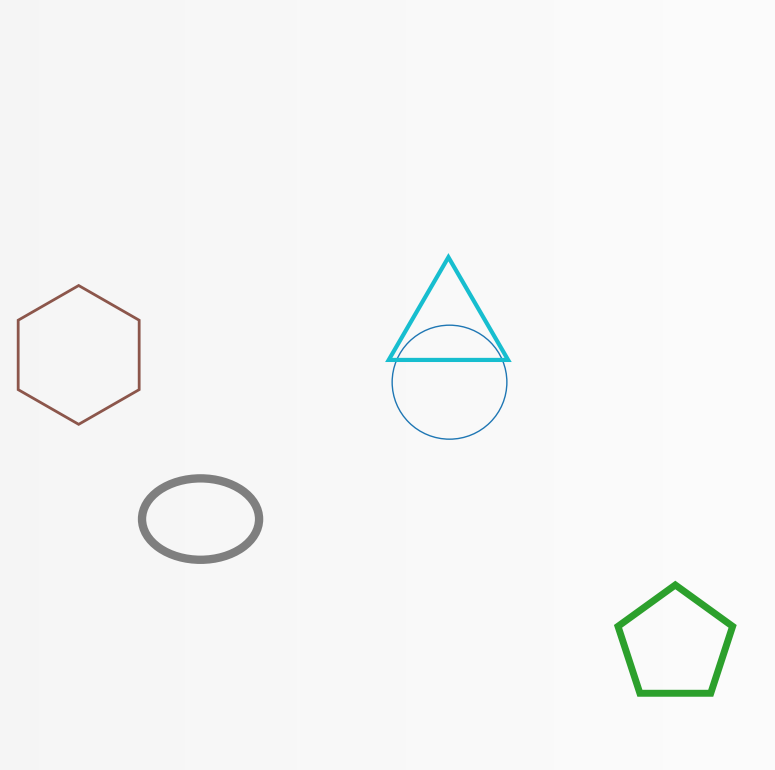[{"shape": "circle", "thickness": 0.5, "radius": 0.37, "center": [0.58, 0.504]}, {"shape": "pentagon", "thickness": 2.5, "radius": 0.39, "center": [0.871, 0.163]}, {"shape": "hexagon", "thickness": 1, "radius": 0.45, "center": [0.102, 0.539]}, {"shape": "oval", "thickness": 3, "radius": 0.38, "center": [0.259, 0.326]}, {"shape": "triangle", "thickness": 1.5, "radius": 0.44, "center": [0.579, 0.577]}]